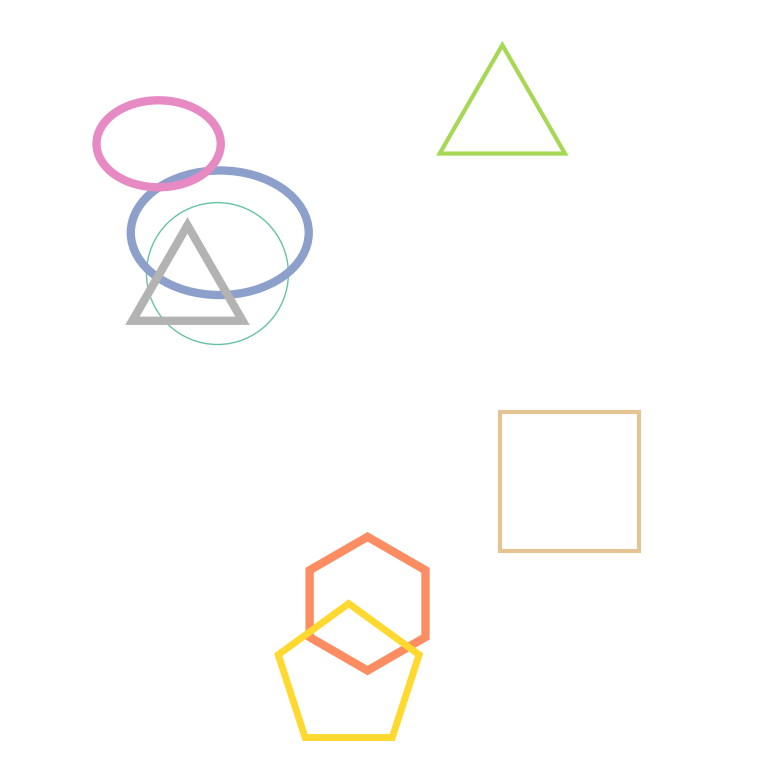[{"shape": "circle", "thickness": 0.5, "radius": 0.46, "center": [0.282, 0.645]}, {"shape": "hexagon", "thickness": 3, "radius": 0.43, "center": [0.477, 0.216]}, {"shape": "oval", "thickness": 3, "radius": 0.58, "center": [0.285, 0.698]}, {"shape": "oval", "thickness": 3, "radius": 0.4, "center": [0.206, 0.813]}, {"shape": "triangle", "thickness": 1.5, "radius": 0.47, "center": [0.652, 0.848]}, {"shape": "pentagon", "thickness": 2.5, "radius": 0.48, "center": [0.453, 0.12]}, {"shape": "square", "thickness": 1.5, "radius": 0.45, "center": [0.739, 0.375]}, {"shape": "triangle", "thickness": 3, "radius": 0.41, "center": [0.243, 0.625]}]